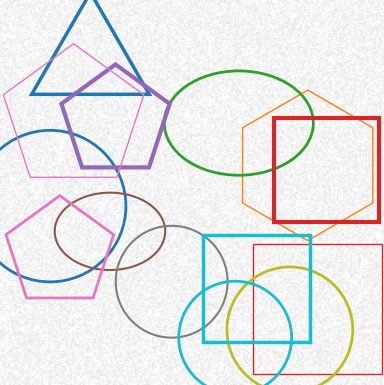[{"shape": "triangle", "thickness": 2.5, "radius": 0.88, "center": [0.235, 0.843]}, {"shape": "circle", "thickness": 2, "radius": 0.98, "center": [0.13, 0.465]}, {"shape": "hexagon", "thickness": 1, "radius": 0.98, "center": [0.799, 0.571]}, {"shape": "oval", "thickness": 2, "radius": 0.97, "center": [0.62, 0.68]}, {"shape": "square", "thickness": 3, "radius": 0.68, "center": [0.848, 0.559]}, {"shape": "square", "thickness": 1, "radius": 0.84, "center": [0.825, 0.197]}, {"shape": "pentagon", "thickness": 3, "radius": 0.74, "center": [0.3, 0.685]}, {"shape": "oval", "thickness": 1.5, "radius": 0.72, "center": [0.286, 0.399]}, {"shape": "pentagon", "thickness": 1, "radius": 0.96, "center": [0.191, 0.695]}, {"shape": "pentagon", "thickness": 2, "radius": 0.73, "center": [0.155, 0.345]}, {"shape": "circle", "thickness": 1.5, "radius": 0.73, "center": [0.446, 0.268]}, {"shape": "circle", "thickness": 2, "radius": 0.82, "center": [0.753, 0.143]}, {"shape": "circle", "thickness": 2, "radius": 0.73, "center": [0.611, 0.123]}, {"shape": "square", "thickness": 2.5, "radius": 0.69, "center": [0.666, 0.251]}]